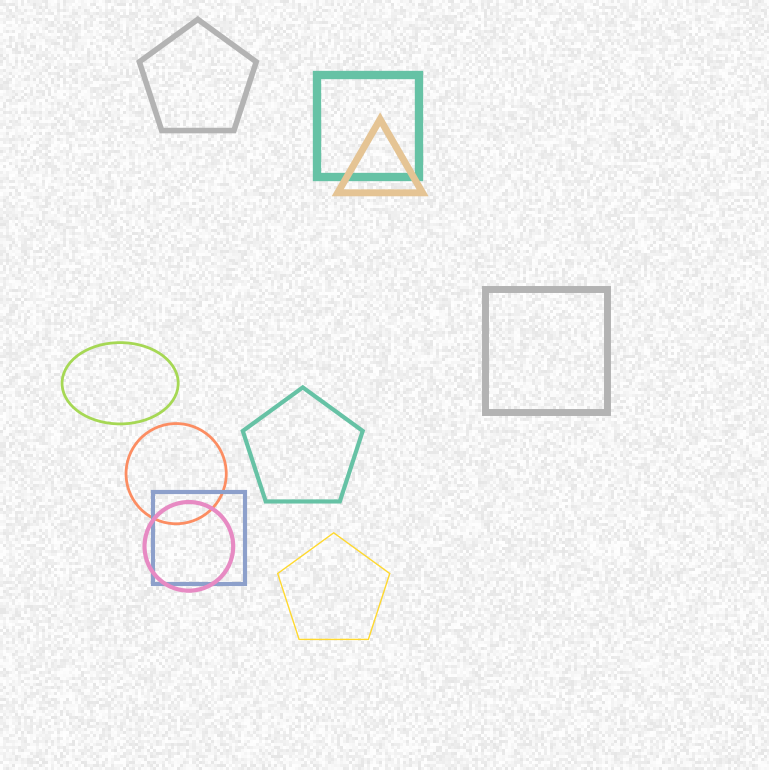[{"shape": "pentagon", "thickness": 1.5, "radius": 0.41, "center": [0.393, 0.415]}, {"shape": "square", "thickness": 3, "radius": 0.33, "center": [0.478, 0.836]}, {"shape": "circle", "thickness": 1, "radius": 0.33, "center": [0.229, 0.385]}, {"shape": "square", "thickness": 1.5, "radius": 0.3, "center": [0.259, 0.301]}, {"shape": "circle", "thickness": 1.5, "radius": 0.29, "center": [0.245, 0.29]}, {"shape": "oval", "thickness": 1, "radius": 0.38, "center": [0.156, 0.502]}, {"shape": "pentagon", "thickness": 0.5, "radius": 0.38, "center": [0.433, 0.232]}, {"shape": "triangle", "thickness": 2.5, "radius": 0.32, "center": [0.494, 0.781]}, {"shape": "pentagon", "thickness": 2, "radius": 0.4, "center": [0.257, 0.895]}, {"shape": "square", "thickness": 2.5, "radius": 0.4, "center": [0.709, 0.545]}]